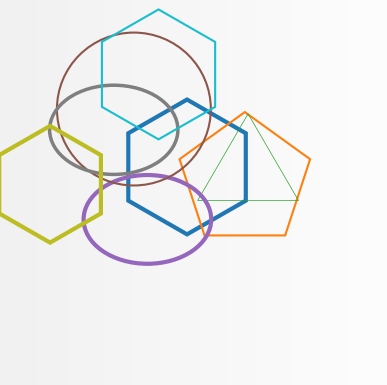[{"shape": "hexagon", "thickness": 3, "radius": 0.88, "center": [0.483, 0.566]}, {"shape": "pentagon", "thickness": 1.5, "radius": 0.89, "center": [0.632, 0.532]}, {"shape": "triangle", "thickness": 0.5, "radius": 0.75, "center": [0.64, 0.554]}, {"shape": "oval", "thickness": 3, "radius": 0.82, "center": [0.38, 0.43]}, {"shape": "circle", "thickness": 1.5, "radius": 0.99, "center": [0.346, 0.717]}, {"shape": "oval", "thickness": 2.5, "radius": 0.83, "center": [0.294, 0.663]}, {"shape": "hexagon", "thickness": 3, "radius": 0.76, "center": [0.129, 0.521]}, {"shape": "hexagon", "thickness": 1.5, "radius": 0.84, "center": [0.409, 0.807]}]